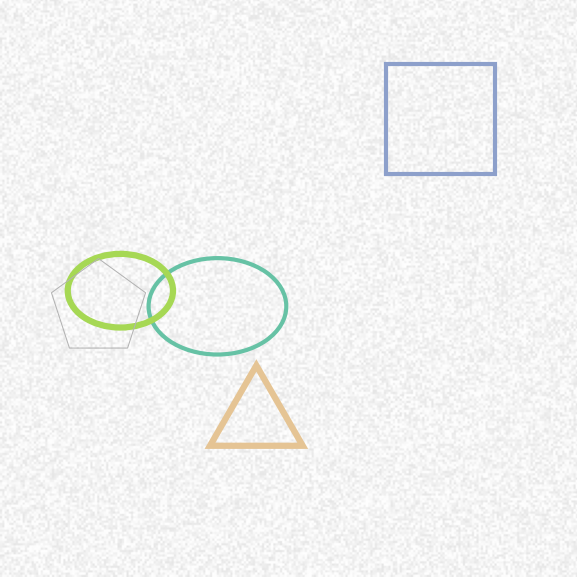[{"shape": "oval", "thickness": 2, "radius": 0.6, "center": [0.377, 0.469]}, {"shape": "square", "thickness": 2, "radius": 0.47, "center": [0.763, 0.793]}, {"shape": "oval", "thickness": 3, "radius": 0.46, "center": [0.208, 0.496]}, {"shape": "triangle", "thickness": 3, "radius": 0.46, "center": [0.444, 0.274]}, {"shape": "pentagon", "thickness": 0.5, "radius": 0.43, "center": [0.171, 0.466]}]